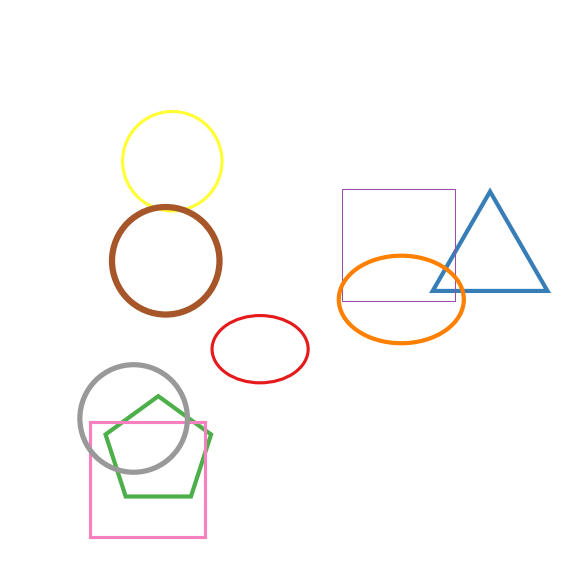[{"shape": "oval", "thickness": 1.5, "radius": 0.42, "center": [0.45, 0.394]}, {"shape": "triangle", "thickness": 2, "radius": 0.57, "center": [0.849, 0.553]}, {"shape": "pentagon", "thickness": 2, "radius": 0.48, "center": [0.274, 0.217]}, {"shape": "square", "thickness": 0.5, "radius": 0.49, "center": [0.69, 0.575]}, {"shape": "oval", "thickness": 2, "radius": 0.54, "center": [0.695, 0.481]}, {"shape": "circle", "thickness": 1.5, "radius": 0.43, "center": [0.298, 0.72]}, {"shape": "circle", "thickness": 3, "radius": 0.47, "center": [0.287, 0.548]}, {"shape": "square", "thickness": 1.5, "radius": 0.5, "center": [0.255, 0.169]}, {"shape": "circle", "thickness": 2.5, "radius": 0.47, "center": [0.231, 0.275]}]